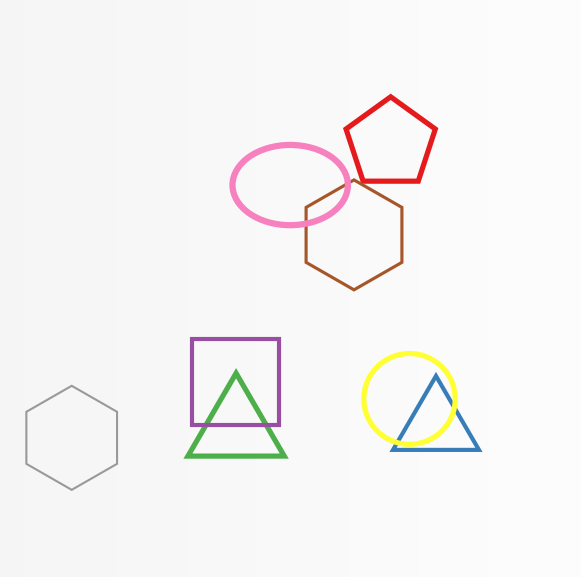[{"shape": "pentagon", "thickness": 2.5, "radius": 0.4, "center": [0.672, 0.751]}, {"shape": "triangle", "thickness": 2, "radius": 0.43, "center": [0.75, 0.263]}, {"shape": "triangle", "thickness": 2.5, "radius": 0.48, "center": [0.406, 0.257]}, {"shape": "square", "thickness": 2, "radius": 0.38, "center": [0.405, 0.337]}, {"shape": "circle", "thickness": 2.5, "radius": 0.39, "center": [0.705, 0.308]}, {"shape": "hexagon", "thickness": 1.5, "radius": 0.48, "center": [0.609, 0.592]}, {"shape": "oval", "thickness": 3, "radius": 0.5, "center": [0.499, 0.679]}, {"shape": "hexagon", "thickness": 1, "radius": 0.45, "center": [0.123, 0.241]}]